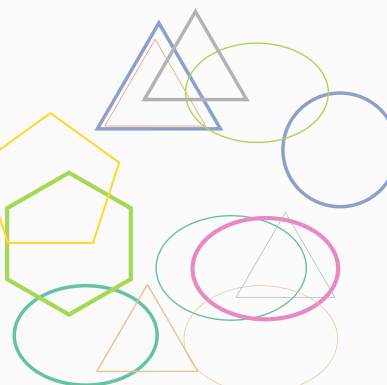[{"shape": "oval", "thickness": 2.5, "radius": 0.92, "center": [0.221, 0.129]}, {"shape": "oval", "thickness": 1, "radius": 0.97, "center": [0.597, 0.304]}, {"shape": "triangle", "thickness": 0.5, "radius": 0.75, "center": [0.4, 0.748]}, {"shape": "circle", "thickness": 2.5, "radius": 0.74, "center": [0.878, 0.611]}, {"shape": "triangle", "thickness": 2.5, "radius": 0.92, "center": [0.41, 0.757]}, {"shape": "oval", "thickness": 3, "radius": 0.94, "center": [0.685, 0.302]}, {"shape": "oval", "thickness": 1, "radius": 0.92, "center": [0.663, 0.759]}, {"shape": "hexagon", "thickness": 3, "radius": 0.92, "center": [0.178, 0.367]}, {"shape": "pentagon", "thickness": 1.5, "radius": 0.93, "center": [0.13, 0.52]}, {"shape": "oval", "thickness": 0.5, "radius": 0.99, "center": [0.673, 0.119]}, {"shape": "triangle", "thickness": 1, "radius": 0.75, "center": [0.38, 0.111]}, {"shape": "triangle", "thickness": 2.5, "radius": 0.76, "center": [0.504, 0.818]}, {"shape": "triangle", "thickness": 0.5, "radius": 0.74, "center": [0.737, 0.301]}]